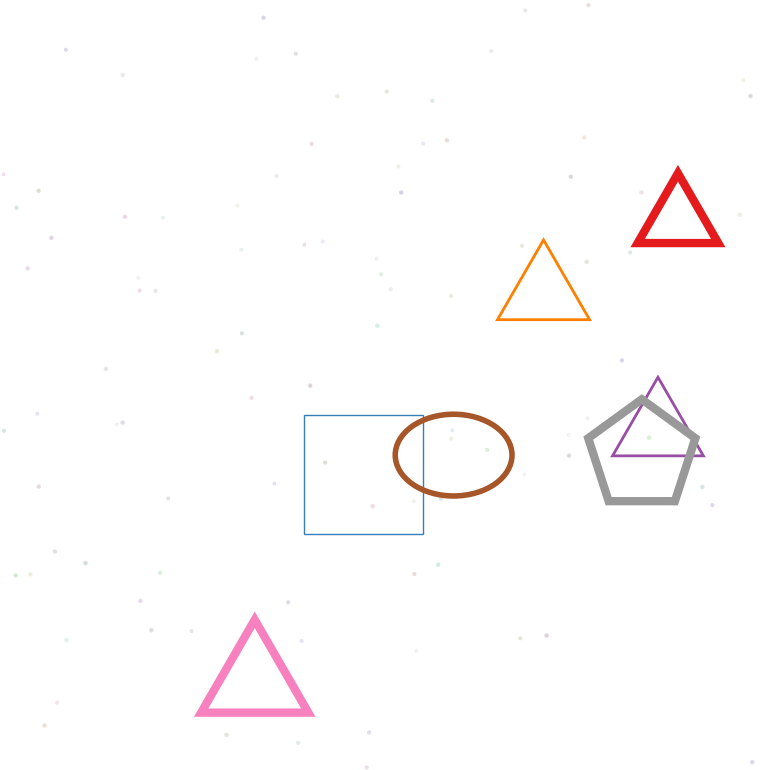[{"shape": "triangle", "thickness": 3, "radius": 0.3, "center": [0.88, 0.715]}, {"shape": "square", "thickness": 0.5, "radius": 0.39, "center": [0.472, 0.384]}, {"shape": "triangle", "thickness": 1, "radius": 0.34, "center": [0.854, 0.442]}, {"shape": "triangle", "thickness": 1, "radius": 0.35, "center": [0.706, 0.619]}, {"shape": "oval", "thickness": 2, "radius": 0.38, "center": [0.589, 0.409]}, {"shape": "triangle", "thickness": 3, "radius": 0.4, "center": [0.331, 0.115]}, {"shape": "pentagon", "thickness": 3, "radius": 0.37, "center": [0.833, 0.408]}]